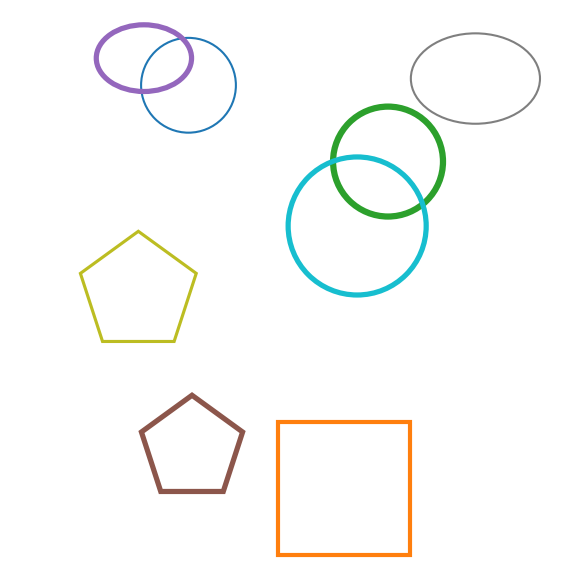[{"shape": "circle", "thickness": 1, "radius": 0.41, "center": [0.326, 0.851]}, {"shape": "square", "thickness": 2, "radius": 0.57, "center": [0.595, 0.153]}, {"shape": "circle", "thickness": 3, "radius": 0.48, "center": [0.672, 0.719]}, {"shape": "oval", "thickness": 2.5, "radius": 0.41, "center": [0.249, 0.898]}, {"shape": "pentagon", "thickness": 2.5, "radius": 0.46, "center": [0.332, 0.223]}, {"shape": "oval", "thickness": 1, "radius": 0.56, "center": [0.823, 0.863]}, {"shape": "pentagon", "thickness": 1.5, "radius": 0.53, "center": [0.24, 0.493]}, {"shape": "circle", "thickness": 2.5, "radius": 0.6, "center": [0.618, 0.608]}]